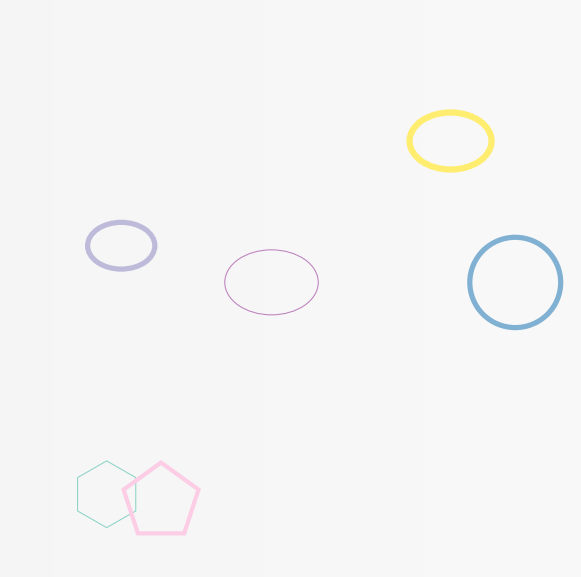[{"shape": "hexagon", "thickness": 0.5, "radius": 0.29, "center": [0.184, 0.143]}, {"shape": "oval", "thickness": 2.5, "radius": 0.29, "center": [0.209, 0.574]}, {"shape": "circle", "thickness": 2.5, "radius": 0.39, "center": [0.886, 0.51]}, {"shape": "pentagon", "thickness": 2, "radius": 0.34, "center": [0.277, 0.13]}, {"shape": "oval", "thickness": 0.5, "radius": 0.4, "center": [0.467, 0.51]}, {"shape": "oval", "thickness": 3, "radius": 0.35, "center": [0.775, 0.755]}]